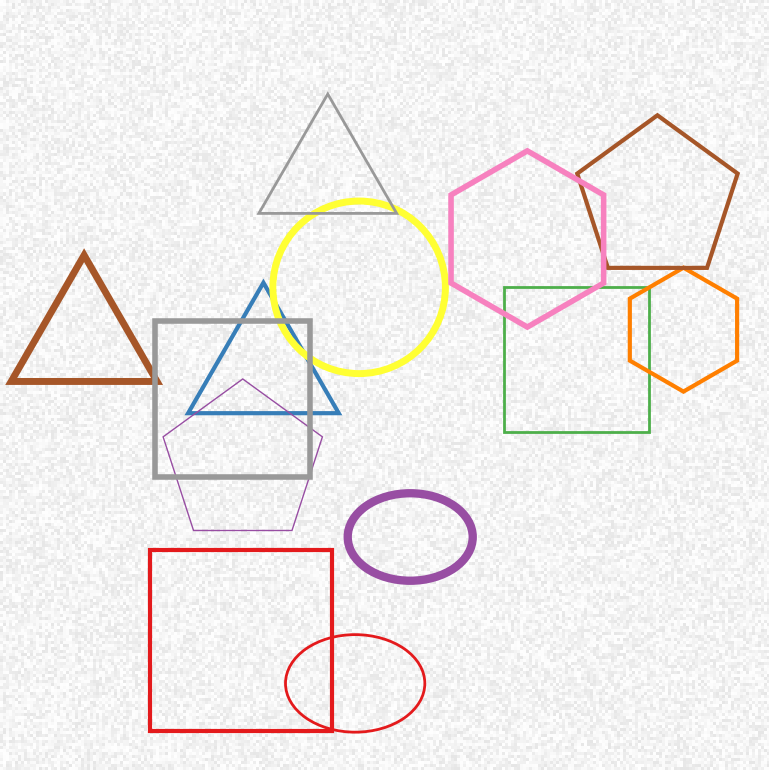[{"shape": "oval", "thickness": 1, "radius": 0.45, "center": [0.461, 0.112]}, {"shape": "square", "thickness": 1.5, "radius": 0.59, "center": [0.313, 0.168]}, {"shape": "triangle", "thickness": 1.5, "radius": 0.56, "center": [0.342, 0.52]}, {"shape": "square", "thickness": 1, "radius": 0.47, "center": [0.749, 0.533]}, {"shape": "oval", "thickness": 3, "radius": 0.41, "center": [0.533, 0.303]}, {"shape": "pentagon", "thickness": 0.5, "radius": 0.54, "center": [0.315, 0.399]}, {"shape": "hexagon", "thickness": 1.5, "radius": 0.4, "center": [0.888, 0.572]}, {"shape": "circle", "thickness": 2.5, "radius": 0.56, "center": [0.466, 0.627]}, {"shape": "triangle", "thickness": 2.5, "radius": 0.55, "center": [0.109, 0.559]}, {"shape": "pentagon", "thickness": 1.5, "radius": 0.55, "center": [0.854, 0.741]}, {"shape": "hexagon", "thickness": 2, "radius": 0.57, "center": [0.685, 0.69]}, {"shape": "square", "thickness": 2, "radius": 0.5, "center": [0.302, 0.482]}, {"shape": "triangle", "thickness": 1, "radius": 0.52, "center": [0.426, 0.775]}]